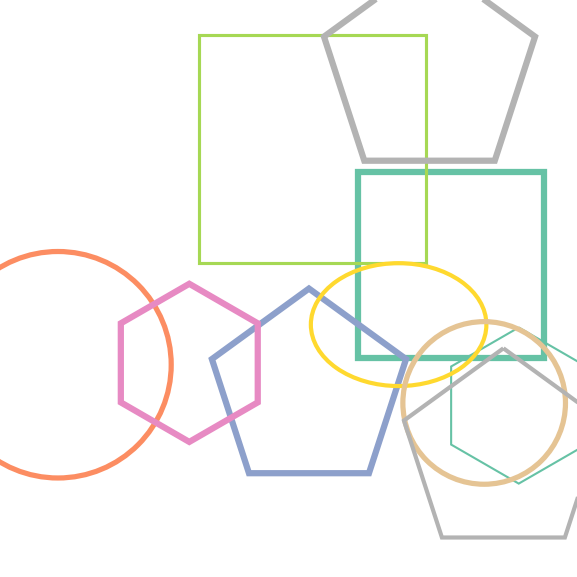[{"shape": "hexagon", "thickness": 1, "radius": 0.68, "center": [0.898, 0.297]}, {"shape": "square", "thickness": 3, "radius": 0.81, "center": [0.781, 0.541]}, {"shape": "circle", "thickness": 2.5, "radius": 0.98, "center": [0.1, 0.368]}, {"shape": "pentagon", "thickness": 3, "radius": 0.88, "center": [0.535, 0.323]}, {"shape": "hexagon", "thickness": 3, "radius": 0.68, "center": [0.328, 0.371]}, {"shape": "square", "thickness": 1.5, "radius": 0.98, "center": [0.541, 0.741]}, {"shape": "oval", "thickness": 2, "radius": 0.76, "center": [0.69, 0.437]}, {"shape": "circle", "thickness": 2.5, "radius": 0.7, "center": [0.838, 0.301]}, {"shape": "pentagon", "thickness": 3, "radius": 0.96, "center": [0.744, 0.876]}, {"shape": "pentagon", "thickness": 2, "radius": 0.91, "center": [0.872, 0.215]}]